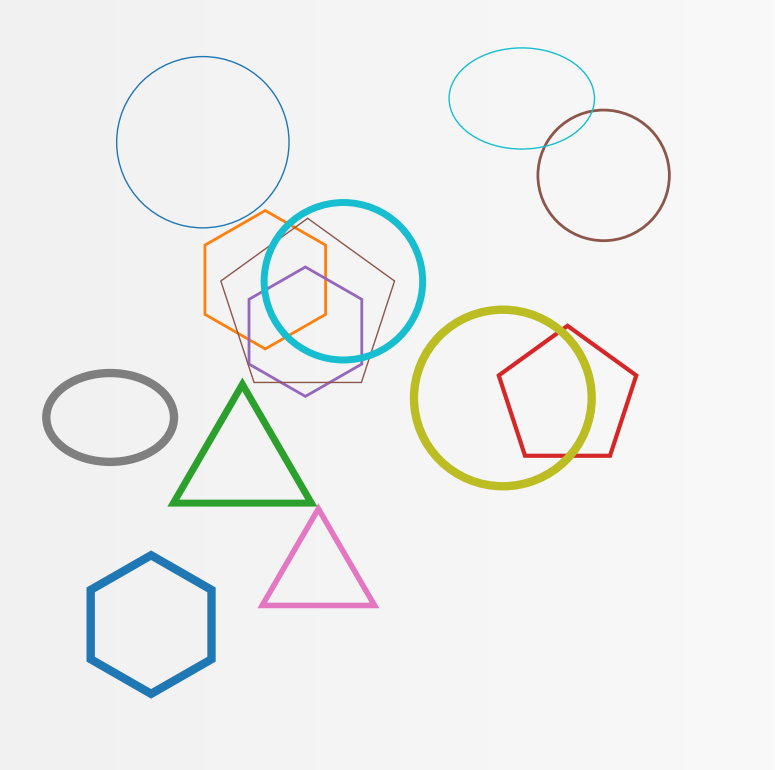[{"shape": "circle", "thickness": 0.5, "radius": 0.56, "center": [0.262, 0.815]}, {"shape": "hexagon", "thickness": 3, "radius": 0.45, "center": [0.195, 0.189]}, {"shape": "hexagon", "thickness": 1, "radius": 0.45, "center": [0.342, 0.637]}, {"shape": "triangle", "thickness": 2.5, "radius": 0.51, "center": [0.313, 0.398]}, {"shape": "pentagon", "thickness": 1.5, "radius": 0.47, "center": [0.732, 0.484]}, {"shape": "hexagon", "thickness": 1, "radius": 0.42, "center": [0.394, 0.569]}, {"shape": "circle", "thickness": 1, "radius": 0.42, "center": [0.779, 0.772]}, {"shape": "pentagon", "thickness": 0.5, "radius": 0.59, "center": [0.397, 0.599]}, {"shape": "triangle", "thickness": 2, "radius": 0.42, "center": [0.411, 0.256]}, {"shape": "oval", "thickness": 3, "radius": 0.41, "center": [0.142, 0.458]}, {"shape": "circle", "thickness": 3, "radius": 0.57, "center": [0.649, 0.483]}, {"shape": "oval", "thickness": 0.5, "radius": 0.47, "center": [0.673, 0.872]}, {"shape": "circle", "thickness": 2.5, "radius": 0.51, "center": [0.443, 0.635]}]